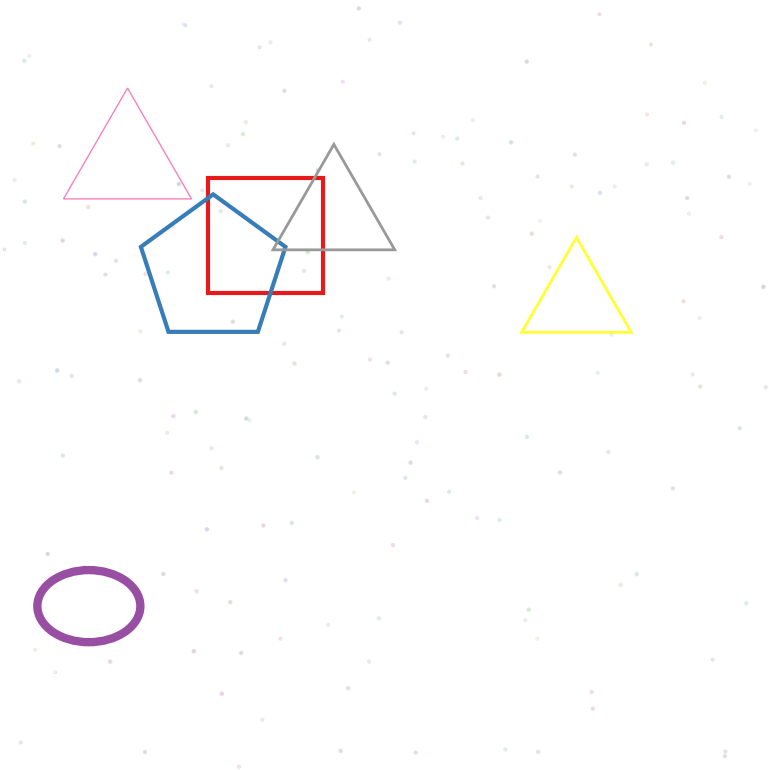[{"shape": "square", "thickness": 1.5, "radius": 0.37, "center": [0.345, 0.694]}, {"shape": "pentagon", "thickness": 1.5, "radius": 0.49, "center": [0.277, 0.649]}, {"shape": "oval", "thickness": 3, "radius": 0.33, "center": [0.115, 0.213]}, {"shape": "triangle", "thickness": 1, "radius": 0.41, "center": [0.749, 0.609]}, {"shape": "triangle", "thickness": 0.5, "radius": 0.48, "center": [0.166, 0.79]}, {"shape": "triangle", "thickness": 1, "radius": 0.46, "center": [0.434, 0.721]}]